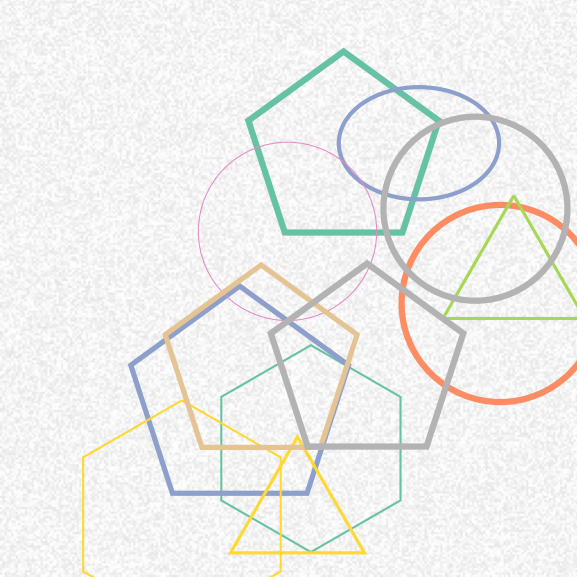[{"shape": "pentagon", "thickness": 3, "radius": 0.87, "center": [0.595, 0.737]}, {"shape": "hexagon", "thickness": 1, "radius": 0.9, "center": [0.538, 0.222]}, {"shape": "circle", "thickness": 3, "radius": 0.85, "center": [0.866, 0.474]}, {"shape": "pentagon", "thickness": 2.5, "radius": 0.99, "center": [0.415, 0.305]}, {"shape": "oval", "thickness": 2, "radius": 0.69, "center": [0.725, 0.751]}, {"shape": "circle", "thickness": 0.5, "radius": 0.77, "center": [0.498, 0.599]}, {"shape": "triangle", "thickness": 1.5, "radius": 0.71, "center": [0.89, 0.519]}, {"shape": "hexagon", "thickness": 1, "radius": 0.99, "center": [0.315, 0.108]}, {"shape": "triangle", "thickness": 1.5, "radius": 0.67, "center": [0.515, 0.109]}, {"shape": "pentagon", "thickness": 2.5, "radius": 0.87, "center": [0.452, 0.366]}, {"shape": "circle", "thickness": 3, "radius": 0.8, "center": [0.823, 0.638]}, {"shape": "pentagon", "thickness": 3, "radius": 0.88, "center": [0.636, 0.368]}]